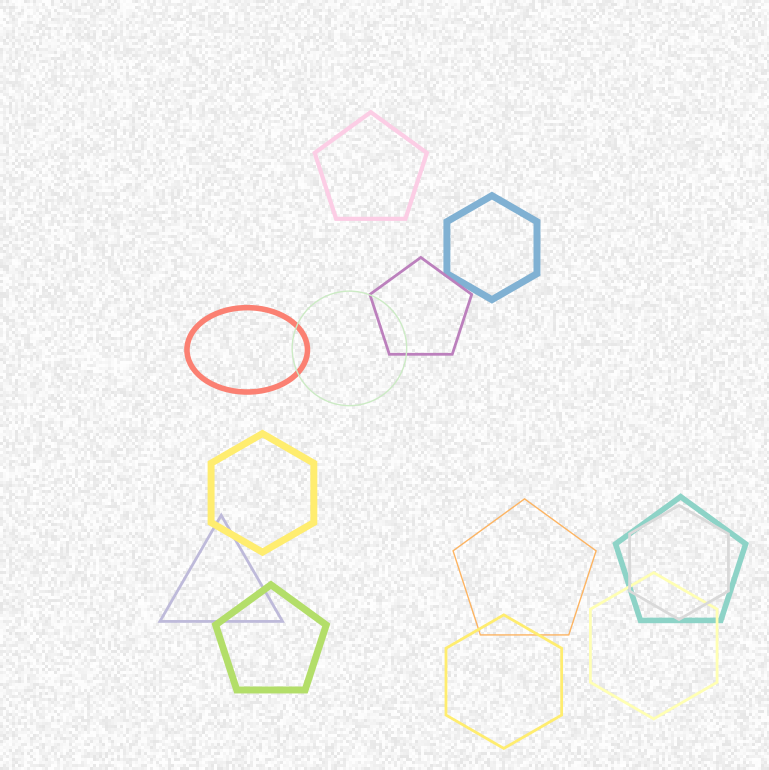[{"shape": "pentagon", "thickness": 2, "radius": 0.44, "center": [0.884, 0.266]}, {"shape": "hexagon", "thickness": 1, "radius": 0.47, "center": [0.849, 0.161]}, {"shape": "triangle", "thickness": 1, "radius": 0.46, "center": [0.287, 0.239]}, {"shape": "oval", "thickness": 2, "radius": 0.39, "center": [0.321, 0.546]}, {"shape": "hexagon", "thickness": 2.5, "radius": 0.34, "center": [0.639, 0.678]}, {"shape": "pentagon", "thickness": 0.5, "radius": 0.49, "center": [0.681, 0.254]}, {"shape": "pentagon", "thickness": 2.5, "radius": 0.38, "center": [0.352, 0.165]}, {"shape": "pentagon", "thickness": 1.5, "radius": 0.38, "center": [0.482, 0.778]}, {"shape": "hexagon", "thickness": 1, "radius": 0.37, "center": [0.882, 0.27]}, {"shape": "pentagon", "thickness": 1, "radius": 0.35, "center": [0.546, 0.596]}, {"shape": "circle", "thickness": 0.5, "radius": 0.37, "center": [0.454, 0.548]}, {"shape": "hexagon", "thickness": 1, "radius": 0.43, "center": [0.654, 0.115]}, {"shape": "hexagon", "thickness": 2.5, "radius": 0.39, "center": [0.341, 0.36]}]